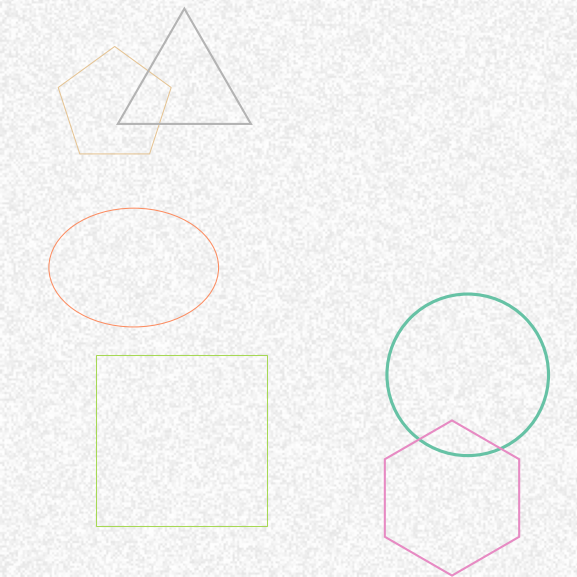[{"shape": "circle", "thickness": 1.5, "radius": 0.7, "center": [0.81, 0.35]}, {"shape": "oval", "thickness": 0.5, "radius": 0.73, "center": [0.232, 0.536]}, {"shape": "hexagon", "thickness": 1, "radius": 0.67, "center": [0.783, 0.137]}, {"shape": "square", "thickness": 0.5, "radius": 0.74, "center": [0.315, 0.236]}, {"shape": "pentagon", "thickness": 0.5, "radius": 0.51, "center": [0.199, 0.816]}, {"shape": "triangle", "thickness": 1, "radius": 0.67, "center": [0.319, 0.851]}]